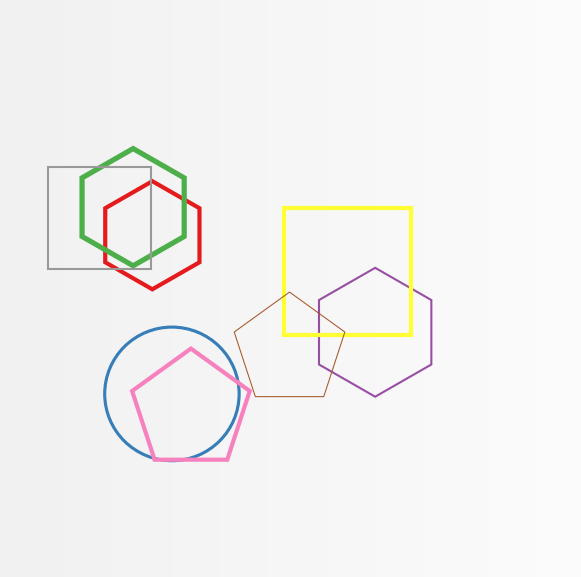[{"shape": "hexagon", "thickness": 2, "radius": 0.47, "center": [0.262, 0.592]}, {"shape": "circle", "thickness": 1.5, "radius": 0.58, "center": [0.296, 0.317]}, {"shape": "hexagon", "thickness": 2.5, "radius": 0.51, "center": [0.229, 0.64]}, {"shape": "hexagon", "thickness": 1, "radius": 0.56, "center": [0.645, 0.424]}, {"shape": "square", "thickness": 2, "radius": 0.55, "center": [0.598, 0.528]}, {"shape": "pentagon", "thickness": 0.5, "radius": 0.5, "center": [0.498, 0.393]}, {"shape": "pentagon", "thickness": 2, "radius": 0.53, "center": [0.328, 0.289]}, {"shape": "square", "thickness": 1, "radius": 0.44, "center": [0.171, 0.621]}]